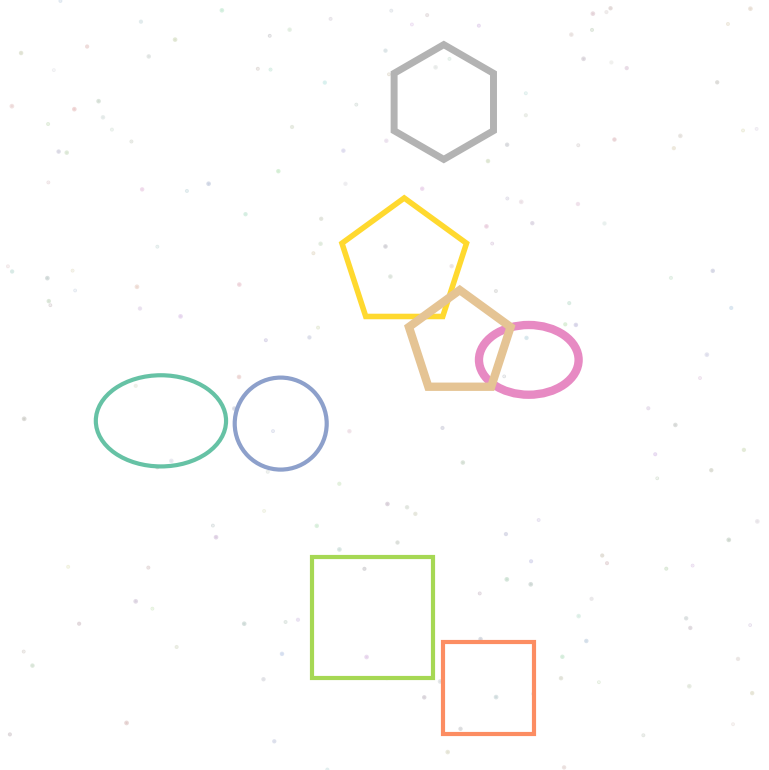[{"shape": "oval", "thickness": 1.5, "radius": 0.42, "center": [0.209, 0.453]}, {"shape": "square", "thickness": 1.5, "radius": 0.3, "center": [0.635, 0.106]}, {"shape": "circle", "thickness": 1.5, "radius": 0.3, "center": [0.365, 0.45]}, {"shape": "oval", "thickness": 3, "radius": 0.32, "center": [0.687, 0.533]}, {"shape": "square", "thickness": 1.5, "radius": 0.39, "center": [0.484, 0.198]}, {"shape": "pentagon", "thickness": 2, "radius": 0.43, "center": [0.525, 0.658]}, {"shape": "pentagon", "thickness": 3, "radius": 0.35, "center": [0.597, 0.554]}, {"shape": "hexagon", "thickness": 2.5, "radius": 0.37, "center": [0.576, 0.868]}]